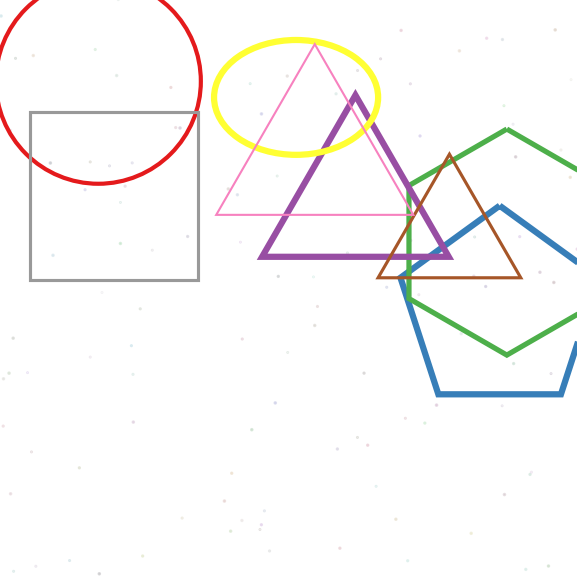[{"shape": "circle", "thickness": 2, "radius": 0.89, "center": [0.17, 0.858]}, {"shape": "pentagon", "thickness": 3, "radius": 0.9, "center": [0.865, 0.462]}, {"shape": "hexagon", "thickness": 2.5, "radius": 0.98, "center": [0.878, 0.58]}, {"shape": "triangle", "thickness": 3, "radius": 0.93, "center": [0.615, 0.648]}, {"shape": "oval", "thickness": 3, "radius": 0.71, "center": [0.513, 0.83]}, {"shape": "triangle", "thickness": 1.5, "radius": 0.71, "center": [0.778, 0.589]}, {"shape": "triangle", "thickness": 1, "radius": 0.99, "center": [0.545, 0.726]}, {"shape": "square", "thickness": 1.5, "radius": 0.73, "center": [0.198, 0.659]}]